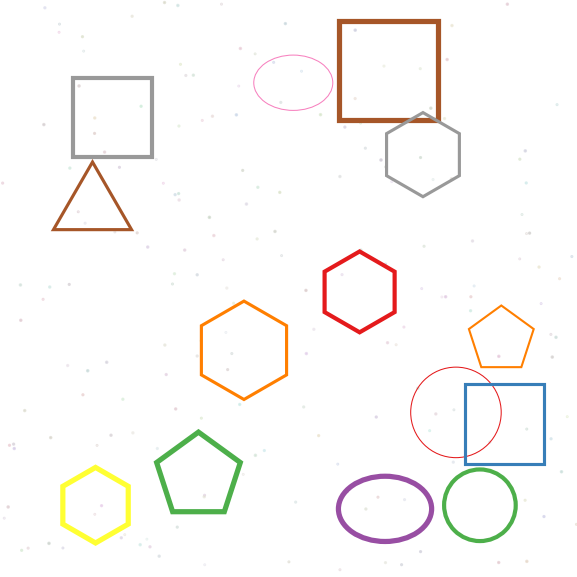[{"shape": "hexagon", "thickness": 2, "radius": 0.35, "center": [0.623, 0.494]}, {"shape": "circle", "thickness": 0.5, "radius": 0.39, "center": [0.79, 0.285]}, {"shape": "square", "thickness": 1.5, "radius": 0.34, "center": [0.874, 0.265]}, {"shape": "circle", "thickness": 2, "radius": 0.31, "center": [0.831, 0.124]}, {"shape": "pentagon", "thickness": 2.5, "radius": 0.38, "center": [0.344, 0.175]}, {"shape": "oval", "thickness": 2.5, "radius": 0.4, "center": [0.667, 0.118]}, {"shape": "pentagon", "thickness": 1, "radius": 0.3, "center": [0.868, 0.411]}, {"shape": "hexagon", "thickness": 1.5, "radius": 0.43, "center": [0.422, 0.393]}, {"shape": "hexagon", "thickness": 2.5, "radius": 0.33, "center": [0.165, 0.124]}, {"shape": "triangle", "thickness": 1.5, "radius": 0.39, "center": [0.16, 0.641]}, {"shape": "square", "thickness": 2.5, "radius": 0.43, "center": [0.673, 0.877]}, {"shape": "oval", "thickness": 0.5, "radius": 0.34, "center": [0.508, 0.856]}, {"shape": "square", "thickness": 2, "radius": 0.34, "center": [0.195, 0.796]}, {"shape": "hexagon", "thickness": 1.5, "radius": 0.36, "center": [0.732, 0.731]}]